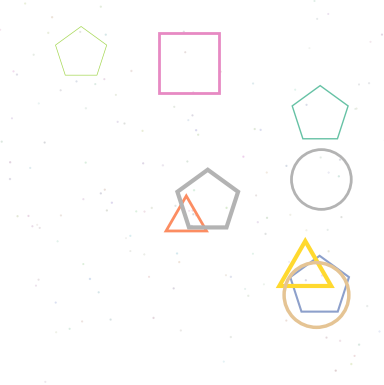[{"shape": "pentagon", "thickness": 1, "radius": 0.38, "center": [0.832, 0.701]}, {"shape": "triangle", "thickness": 2, "radius": 0.3, "center": [0.484, 0.43]}, {"shape": "pentagon", "thickness": 1.5, "radius": 0.4, "center": [0.83, 0.255]}, {"shape": "square", "thickness": 2, "radius": 0.39, "center": [0.491, 0.837]}, {"shape": "pentagon", "thickness": 0.5, "radius": 0.35, "center": [0.211, 0.861]}, {"shape": "triangle", "thickness": 3, "radius": 0.39, "center": [0.793, 0.296]}, {"shape": "circle", "thickness": 2.5, "radius": 0.42, "center": [0.822, 0.234]}, {"shape": "pentagon", "thickness": 3, "radius": 0.41, "center": [0.54, 0.476]}, {"shape": "circle", "thickness": 2, "radius": 0.39, "center": [0.835, 0.534]}]